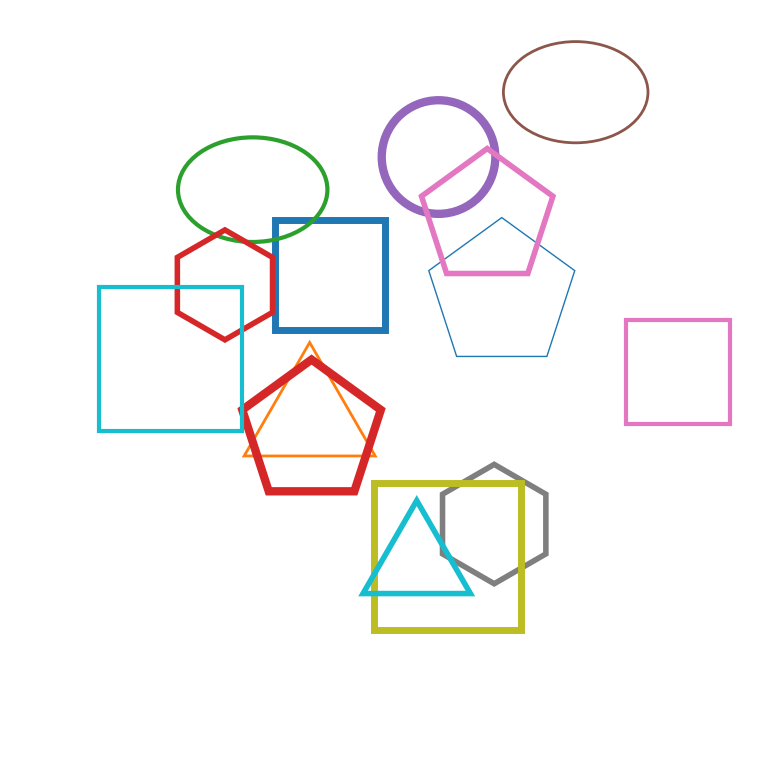[{"shape": "square", "thickness": 2.5, "radius": 0.36, "center": [0.428, 0.643]}, {"shape": "pentagon", "thickness": 0.5, "radius": 0.5, "center": [0.652, 0.618]}, {"shape": "triangle", "thickness": 1, "radius": 0.49, "center": [0.402, 0.457]}, {"shape": "oval", "thickness": 1.5, "radius": 0.49, "center": [0.328, 0.754]}, {"shape": "hexagon", "thickness": 2, "radius": 0.36, "center": [0.292, 0.63]}, {"shape": "pentagon", "thickness": 3, "radius": 0.47, "center": [0.405, 0.438]}, {"shape": "circle", "thickness": 3, "radius": 0.37, "center": [0.57, 0.796]}, {"shape": "oval", "thickness": 1, "radius": 0.47, "center": [0.748, 0.88]}, {"shape": "square", "thickness": 1.5, "radius": 0.34, "center": [0.88, 0.517]}, {"shape": "pentagon", "thickness": 2, "radius": 0.45, "center": [0.633, 0.717]}, {"shape": "hexagon", "thickness": 2, "radius": 0.39, "center": [0.642, 0.319]}, {"shape": "square", "thickness": 2.5, "radius": 0.48, "center": [0.581, 0.277]}, {"shape": "triangle", "thickness": 2, "radius": 0.4, "center": [0.541, 0.269]}, {"shape": "square", "thickness": 1.5, "radius": 0.47, "center": [0.221, 0.534]}]